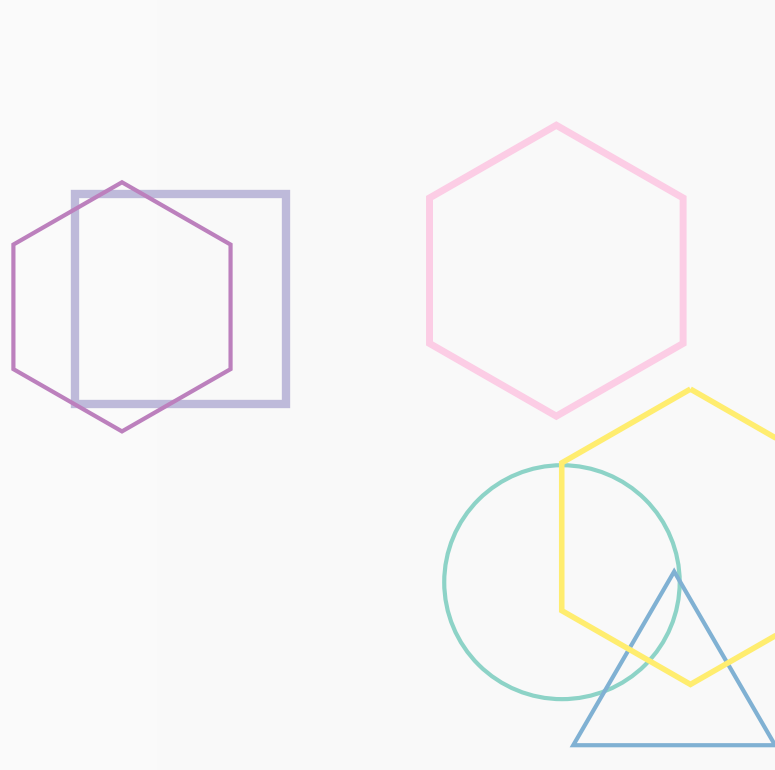[{"shape": "circle", "thickness": 1.5, "radius": 0.76, "center": [0.725, 0.244]}, {"shape": "square", "thickness": 3, "radius": 0.68, "center": [0.233, 0.612]}, {"shape": "triangle", "thickness": 1.5, "radius": 0.75, "center": [0.87, 0.107]}, {"shape": "hexagon", "thickness": 2.5, "radius": 0.94, "center": [0.718, 0.648]}, {"shape": "hexagon", "thickness": 1.5, "radius": 0.81, "center": [0.157, 0.602]}, {"shape": "hexagon", "thickness": 2, "radius": 0.96, "center": [0.891, 0.303]}]